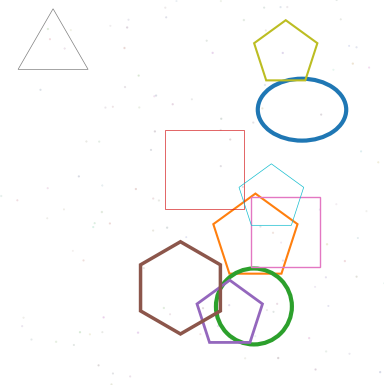[{"shape": "oval", "thickness": 3, "radius": 0.57, "center": [0.784, 0.715]}, {"shape": "pentagon", "thickness": 1.5, "radius": 0.57, "center": [0.663, 0.382]}, {"shape": "circle", "thickness": 3, "radius": 0.49, "center": [0.66, 0.204]}, {"shape": "square", "thickness": 0.5, "radius": 0.51, "center": [0.531, 0.56]}, {"shape": "pentagon", "thickness": 2, "radius": 0.45, "center": [0.597, 0.183]}, {"shape": "hexagon", "thickness": 2.5, "radius": 0.6, "center": [0.469, 0.252]}, {"shape": "square", "thickness": 1, "radius": 0.45, "center": [0.741, 0.398]}, {"shape": "triangle", "thickness": 0.5, "radius": 0.52, "center": [0.138, 0.872]}, {"shape": "pentagon", "thickness": 1.5, "radius": 0.43, "center": [0.742, 0.861]}, {"shape": "pentagon", "thickness": 0.5, "radius": 0.44, "center": [0.705, 0.486]}]